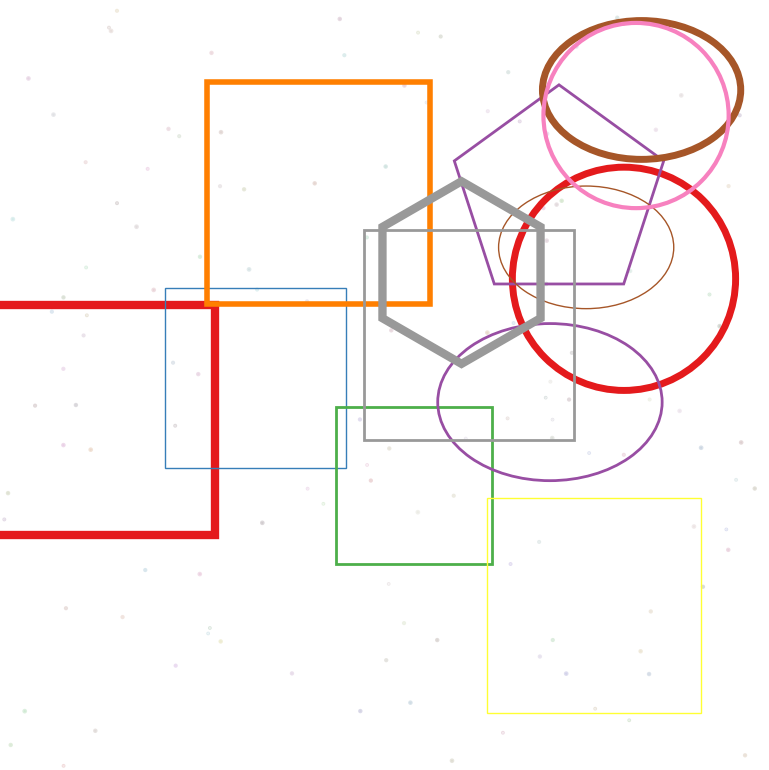[{"shape": "circle", "thickness": 2.5, "radius": 0.72, "center": [0.81, 0.638]}, {"shape": "square", "thickness": 3, "radius": 0.74, "center": [0.13, 0.454]}, {"shape": "square", "thickness": 0.5, "radius": 0.59, "center": [0.332, 0.509]}, {"shape": "square", "thickness": 1, "radius": 0.51, "center": [0.538, 0.369]}, {"shape": "pentagon", "thickness": 1, "radius": 0.71, "center": [0.726, 0.747]}, {"shape": "oval", "thickness": 1, "radius": 0.73, "center": [0.714, 0.478]}, {"shape": "square", "thickness": 2, "radius": 0.72, "center": [0.414, 0.749]}, {"shape": "square", "thickness": 0.5, "radius": 0.7, "center": [0.771, 0.213]}, {"shape": "oval", "thickness": 0.5, "radius": 0.57, "center": [0.761, 0.679]}, {"shape": "oval", "thickness": 2.5, "radius": 0.64, "center": [0.833, 0.883]}, {"shape": "circle", "thickness": 1.5, "radius": 0.6, "center": [0.826, 0.85]}, {"shape": "hexagon", "thickness": 3, "radius": 0.59, "center": [0.599, 0.646]}, {"shape": "square", "thickness": 1, "radius": 0.68, "center": [0.609, 0.566]}]